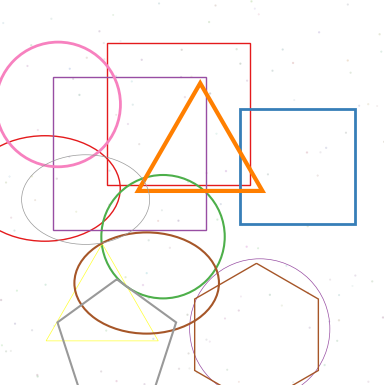[{"shape": "square", "thickness": 1, "radius": 0.92, "center": [0.464, 0.704]}, {"shape": "oval", "thickness": 1, "radius": 0.98, "center": [0.117, 0.51]}, {"shape": "square", "thickness": 2, "radius": 0.74, "center": [0.772, 0.568]}, {"shape": "circle", "thickness": 1.5, "radius": 0.8, "center": [0.423, 0.385]}, {"shape": "circle", "thickness": 0.5, "radius": 0.91, "center": [0.675, 0.146]}, {"shape": "square", "thickness": 1, "radius": 1.0, "center": [0.336, 0.602]}, {"shape": "triangle", "thickness": 3, "radius": 0.93, "center": [0.52, 0.597]}, {"shape": "triangle", "thickness": 0.5, "radius": 0.84, "center": [0.265, 0.199]}, {"shape": "hexagon", "thickness": 1, "radius": 0.93, "center": [0.666, 0.131]}, {"shape": "oval", "thickness": 1.5, "radius": 0.94, "center": [0.381, 0.265]}, {"shape": "circle", "thickness": 2, "radius": 0.81, "center": [0.151, 0.729]}, {"shape": "pentagon", "thickness": 1.5, "radius": 0.81, "center": [0.303, 0.113]}, {"shape": "oval", "thickness": 0.5, "radius": 0.83, "center": [0.222, 0.482]}]